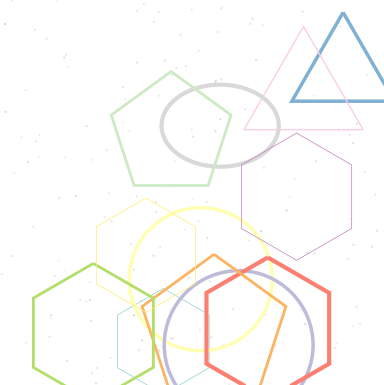[{"shape": "hexagon", "thickness": 0.5, "radius": 0.69, "center": [0.424, 0.113]}, {"shape": "circle", "thickness": 2.5, "radius": 0.93, "center": [0.522, 0.275]}, {"shape": "circle", "thickness": 2.5, "radius": 0.97, "center": [0.62, 0.104]}, {"shape": "hexagon", "thickness": 3, "radius": 0.92, "center": [0.696, 0.147]}, {"shape": "triangle", "thickness": 2.5, "radius": 0.77, "center": [0.891, 0.814]}, {"shape": "pentagon", "thickness": 2, "radius": 0.98, "center": [0.556, 0.143]}, {"shape": "hexagon", "thickness": 2, "radius": 0.9, "center": [0.243, 0.136]}, {"shape": "triangle", "thickness": 1, "radius": 0.89, "center": [0.788, 0.752]}, {"shape": "oval", "thickness": 3, "radius": 0.76, "center": [0.572, 0.674]}, {"shape": "hexagon", "thickness": 0.5, "radius": 0.83, "center": [0.77, 0.489]}, {"shape": "pentagon", "thickness": 2, "radius": 0.82, "center": [0.444, 0.651]}, {"shape": "hexagon", "thickness": 0.5, "radius": 0.74, "center": [0.379, 0.337]}]